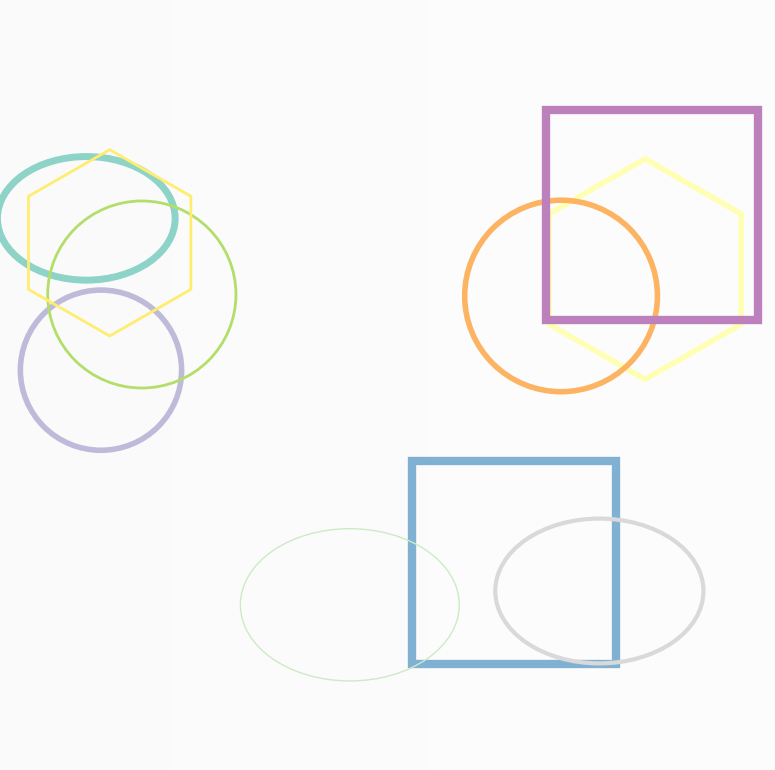[{"shape": "oval", "thickness": 2.5, "radius": 0.57, "center": [0.111, 0.716]}, {"shape": "hexagon", "thickness": 2, "radius": 0.72, "center": [0.832, 0.651]}, {"shape": "circle", "thickness": 2, "radius": 0.52, "center": [0.13, 0.519]}, {"shape": "square", "thickness": 3, "radius": 0.66, "center": [0.663, 0.27]}, {"shape": "circle", "thickness": 2, "radius": 0.62, "center": [0.724, 0.616]}, {"shape": "circle", "thickness": 1, "radius": 0.61, "center": [0.183, 0.618]}, {"shape": "oval", "thickness": 1.5, "radius": 0.67, "center": [0.773, 0.232]}, {"shape": "square", "thickness": 3, "radius": 0.68, "center": [0.841, 0.721]}, {"shape": "oval", "thickness": 0.5, "radius": 0.71, "center": [0.451, 0.215]}, {"shape": "hexagon", "thickness": 1, "radius": 0.6, "center": [0.142, 0.685]}]